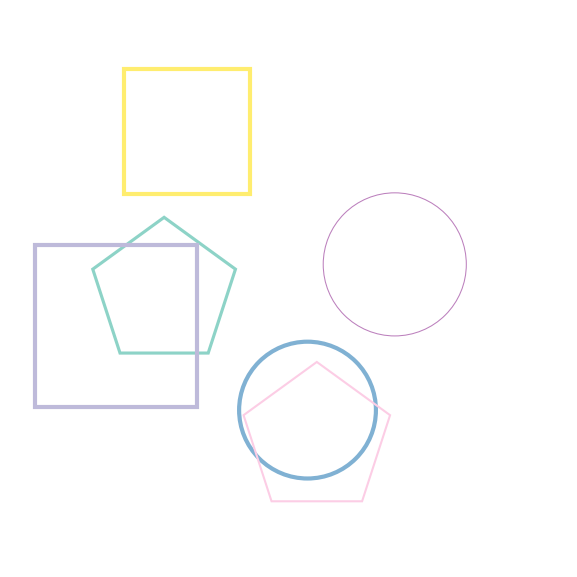[{"shape": "pentagon", "thickness": 1.5, "radius": 0.65, "center": [0.284, 0.493]}, {"shape": "square", "thickness": 2, "radius": 0.7, "center": [0.201, 0.434]}, {"shape": "circle", "thickness": 2, "radius": 0.59, "center": [0.532, 0.289]}, {"shape": "pentagon", "thickness": 1, "radius": 0.67, "center": [0.549, 0.239]}, {"shape": "circle", "thickness": 0.5, "radius": 0.62, "center": [0.684, 0.541]}, {"shape": "square", "thickness": 2, "radius": 0.54, "center": [0.323, 0.771]}]